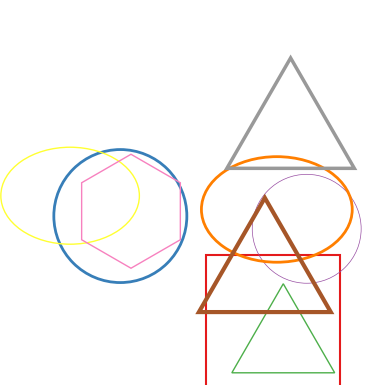[{"shape": "square", "thickness": 1.5, "radius": 0.87, "center": [0.709, 0.163]}, {"shape": "circle", "thickness": 2, "radius": 0.86, "center": [0.313, 0.439]}, {"shape": "triangle", "thickness": 1, "radius": 0.77, "center": [0.736, 0.109]}, {"shape": "circle", "thickness": 0.5, "radius": 0.71, "center": [0.797, 0.406]}, {"shape": "oval", "thickness": 2, "radius": 0.98, "center": [0.719, 0.456]}, {"shape": "oval", "thickness": 1, "radius": 0.9, "center": [0.182, 0.492]}, {"shape": "triangle", "thickness": 3, "radius": 0.99, "center": [0.688, 0.288]}, {"shape": "hexagon", "thickness": 1, "radius": 0.74, "center": [0.34, 0.451]}, {"shape": "triangle", "thickness": 2.5, "radius": 0.96, "center": [0.755, 0.658]}]